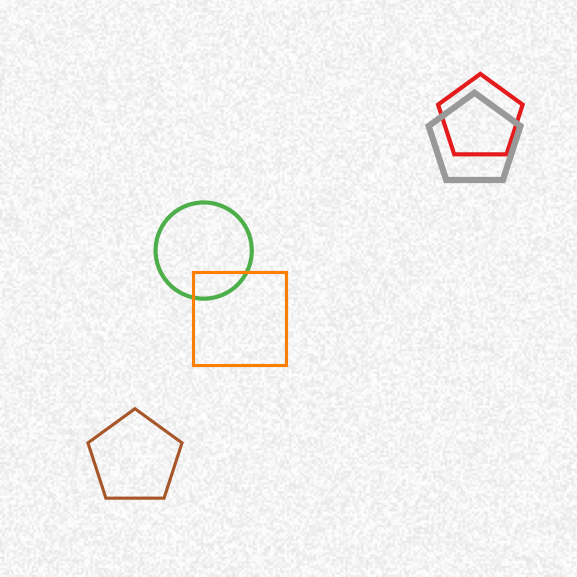[{"shape": "pentagon", "thickness": 2, "radius": 0.38, "center": [0.832, 0.794]}, {"shape": "circle", "thickness": 2, "radius": 0.42, "center": [0.353, 0.565]}, {"shape": "square", "thickness": 1.5, "radius": 0.4, "center": [0.416, 0.448]}, {"shape": "pentagon", "thickness": 1.5, "radius": 0.43, "center": [0.234, 0.206]}, {"shape": "pentagon", "thickness": 3, "radius": 0.42, "center": [0.822, 0.755]}]